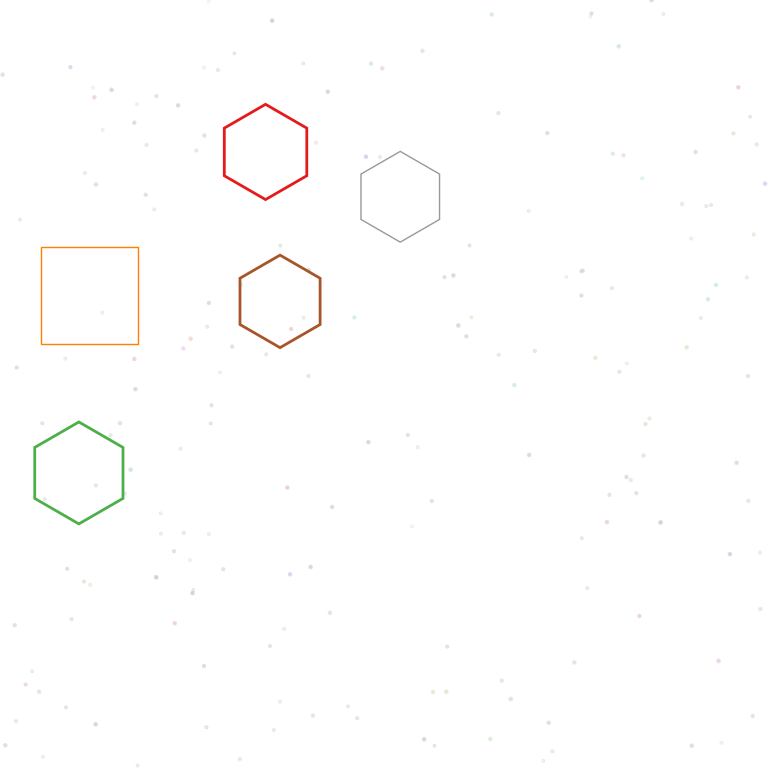[{"shape": "hexagon", "thickness": 1, "radius": 0.31, "center": [0.345, 0.803]}, {"shape": "hexagon", "thickness": 1, "radius": 0.33, "center": [0.102, 0.386]}, {"shape": "square", "thickness": 0.5, "radius": 0.31, "center": [0.116, 0.616]}, {"shape": "hexagon", "thickness": 1, "radius": 0.3, "center": [0.364, 0.609]}, {"shape": "hexagon", "thickness": 0.5, "radius": 0.29, "center": [0.52, 0.744]}]